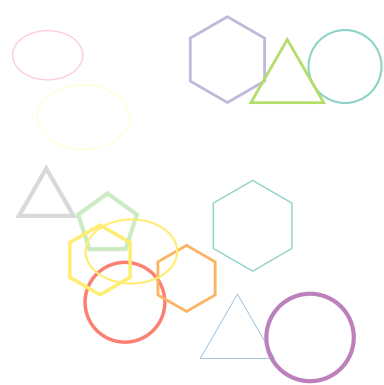[{"shape": "circle", "thickness": 1.5, "radius": 0.47, "center": [0.896, 0.827]}, {"shape": "hexagon", "thickness": 1, "radius": 0.59, "center": [0.656, 0.414]}, {"shape": "oval", "thickness": 0.5, "radius": 0.6, "center": [0.217, 0.695]}, {"shape": "hexagon", "thickness": 2, "radius": 0.56, "center": [0.591, 0.845]}, {"shape": "circle", "thickness": 2.5, "radius": 0.52, "center": [0.325, 0.215]}, {"shape": "triangle", "thickness": 0.5, "radius": 0.56, "center": [0.617, 0.125]}, {"shape": "hexagon", "thickness": 2, "radius": 0.43, "center": [0.484, 0.277]}, {"shape": "triangle", "thickness": 2, "radius": 0.55, "center": [0.746, 0.788]}, {"shape": "oval", "thickness": 1, "radius": 0.46, "center": [0.124, 0.857]}, {"shape": "triangle", "thickness": 3, "radius": 0.41, "center": [0.12, 0.48]}, {"shape": "circle", "thickness": 3, "radius": 0.57, "center": [0.805, 0.123]}, {"shape": "pentagon", "thickness": 3, "radius": 0.4, "center": [0.279, 0.418]}, {"shape": "hexagon", "thickness": 2.5, "radius": 0.45, "center": [0.26, 0.325]}, {"shape": "oval", "thickness": 1.5, "radius": 0.59, "center": [0.341, 0.347]}]